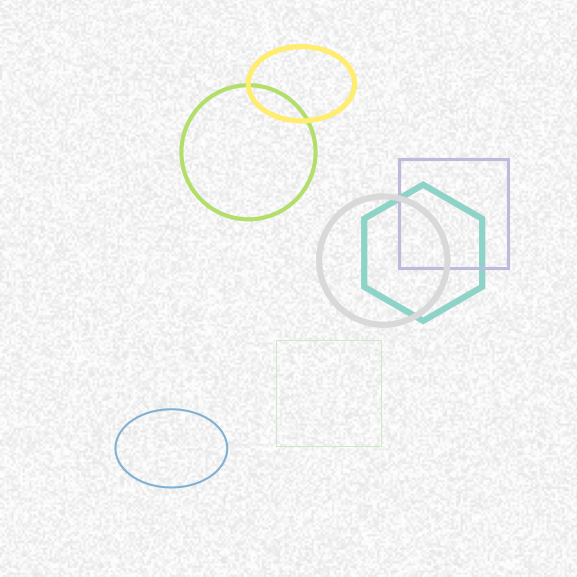[{"shape": "hexagon", "thickness": 3, "radius": 0.59, "center": [0.733, 0.561]}, {"shape": "square", "thickness": 1.5, "radius": 0.47, "center": [0.785, 0.63]}, {"shape": "oval", "thickness": 1, "radius": 0.48, "center": [0.297, 0.223]}, {"shape": "circle", "thickness": 2, "radius": 0.58, "center": [0.43, 0.735]}, {"shape": "circle", "thickness": 3, "radius": 0.56, "center": [0.664, 0.548]}, {"shape": "square", "thickness": 0.5, "radius": 0.46, "center": [0.569, 0.318]}, {"shape": "oval", "thickness": 2.5, "radius": 0.46, "center": [0.522, 0.854]}]